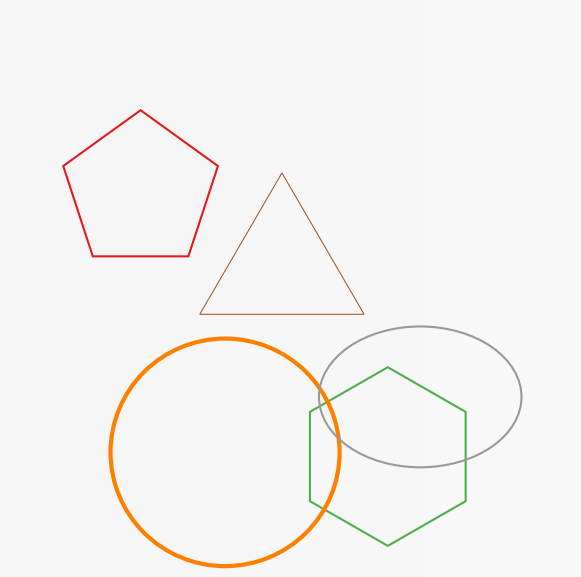[{"shape": "pentagon", "thickness": 1, "radius": 0.7, "center": [0.242, 0.668]}, {"shape": "hexagon", "thickness": 1, "radius": 0.77, "center": [0.667, 0.209]}, {"shape": "circle", "thickness": 2, "radius": 0.99, "center": [0.387, 0.216]}, {"shape": "triangle", "thickness": 0.5, "radius": 0.82, "center": [0.485, 0.536]}, {"shape": "oval", "thickness": 1, "radius": 0.87, "center": [0.723, 0.312]}]